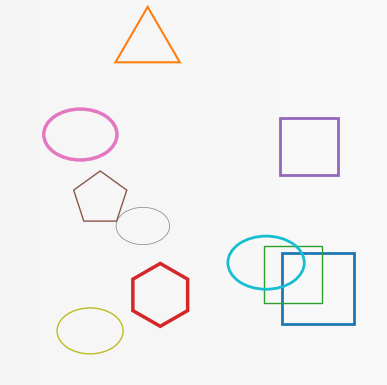[{"shape": "square", "thickness": 2, "radius": 0.46, "center": [0.821, 0.25]}, {"shape": "triangle", "thickness": 1.5, "radius": 0.48, "center": [0.381, 0.886]}, {"shape": "square", "thickness": 1, "radius": 0.37, "center": [0.755, 0.287]}, {"shape": "hexagon", "thickness": 2.5, "radius": 0.41, "center": [0.414, 0.234]}, {"shape": "square", "thickness": 2, "radius": 0.37, "center": [0.797, 0.62]}, {"shape": "pentagon", "thickness": 1, "radius": 0.36, "center": [0.259, 0.484]}, {"shape": "oval", "thickness": 2.5, "radius": 0.47, "center": [0.207, 0.651]}, {"shape": "oval", "thickness": 0.5, "radius": 0.35, "center": [0.369, 0.413]}, {"shape": "oval", "thickness": 1, "radius": 0.43, "center": [0.232, 0.14]}, {"shape": "oval", "thickness": 2, "radius": 0.49, "center": [0.687, 0.318]}]